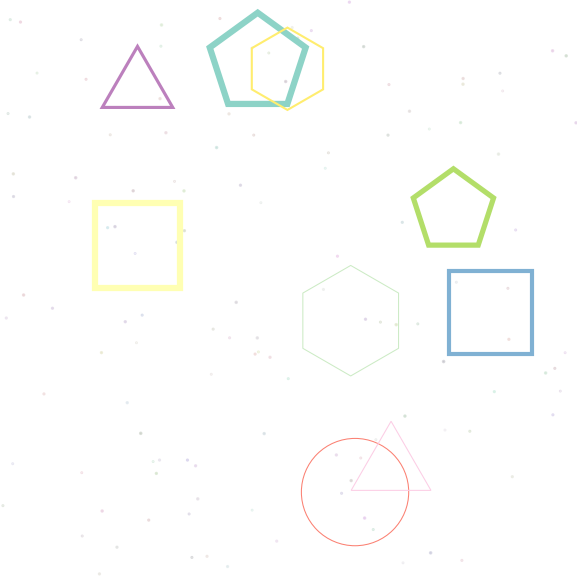[{"shape": "pentagon", "thickness": 3, "radius": 0.44, "center": [0.446, 0.89]}, {"shape": "square", "thickness": 3, "radius": 0.37, "center": [0.239, 0.574]}, {"shape": "circle", "thickness": 0.5, "radius": 0.46, "center": [0.615, 0.147]}, {"shape": "square", "thickness": 2, "radius": 0.36, "center": [0.85, 0.458]}, {"shape": "pentagon", "thickness": 2.5, "radius": 0.37, "center": [0.785, 0.634]}, {"shape": "triangle", "thickness": 0.5, "radius": 0.4, "center": [0.677, 0.19]}, {"shape": "triangle", "thickness": 1.5, "radius": 0.35, "center": [0.238, 0.848]}, {"shape": "hexagon", "thickness": 0.5, "radius": 0.48, "center": [0.607, 0.444]}, {"shape": "hexagon", "thickness": 1, "radius": 0.36, "center": [0.498, 0.88]}]